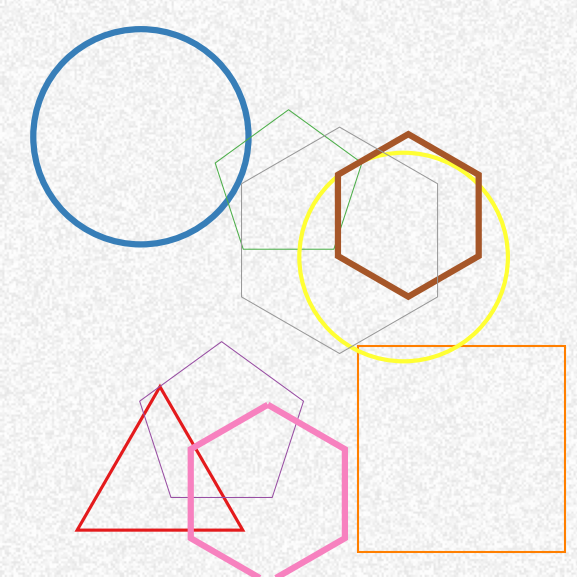[{"shape": "triangle", "thickness": 1.5, "radius": 0.83, "center": [0.277, 0.164]}, {"shape": "circle", "thickness": 3, "radius": 0.93, "center": [0.244, 0.762]}, {"shape": "pentagon", "thickness": 0.5, "radius": 0.67, "center": [0.5, 0.676]}, {"shape": "pentagon", "thickness": 0.5, "radius": 0.75, "center": [0.384, 0.258]}, {"shape": "square", "thickness": 1, "radius": 0.89, "center": [0.799, 0.222]}, {"shape": "circle", "thickness": 2, "radius": 0.9, "center": [0.699, 0.554]}, {"shape": "hexagon", "thickness": 3, "radius": 0.7, "center": [0.707, 0.626]}, {"shape": "hexagon", "thickness": 3, "radius": 0.77, "center": [0.464, 0.144]}, {"shape": "hexagon", "thickness": 0.5, "radius": 0.98, "center": [0.588, 0.583]}]